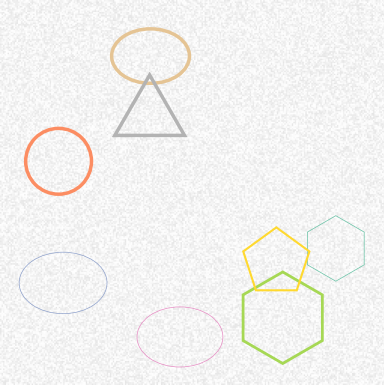[{"shape": "hexagon", "thickness": 0.5, "radius": 0.43, "center": [0.872, 0.355]}, {"shape": "circle", "thickness": 2.5, "radius": 0.43, "center": [0.152, 0.581]}, {"shape": "oval", "thickness": 0.5, "radius": 0.57, "center": [0.164, 0.265]}, {"shape": "oval", "thickness": 0.5, "radius": 0.56, "center": [0.467, 0.125]}, {"shape": "hexagon", "thickness": 2, "radius": 0.59, "center": [0.734, 0.175]}, {"shape": "pentagon", "thickness": 1.5, "radius": 0.45, "center": [0.718, 0.319]}, {"shape": "oval", "thickness": 2.5, "radius": 0.51, "center": [0.391, 0.854]}, {"shape": "triangle", "thickness": 2.5, "radius": 0.52, "center": [0.389, 0.701]}]